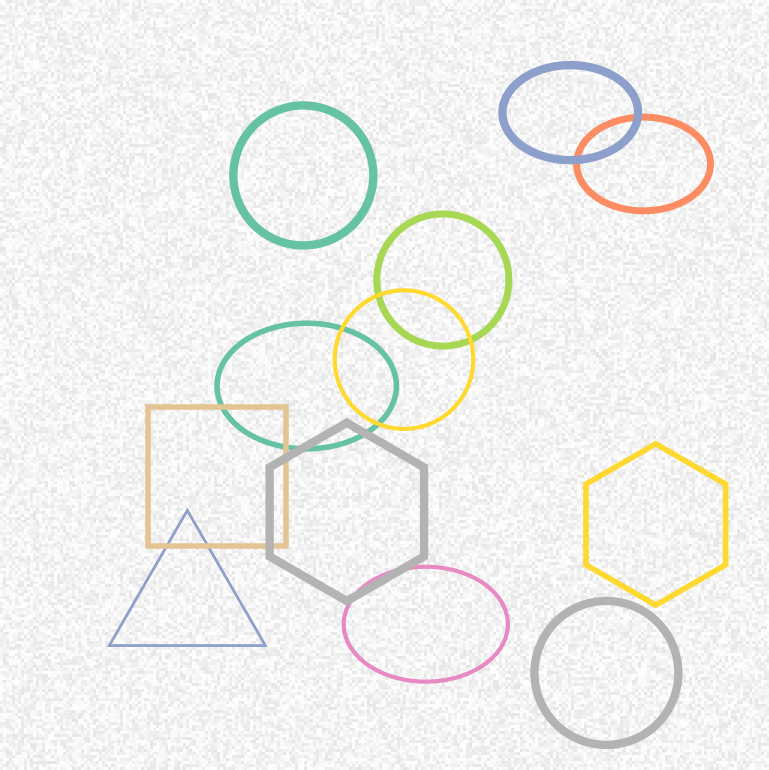[{"shape": "oval", "thickness": 2, "radius": 0.58, "center": [0.398, 0.499]}, {"shape": "circle", "thickness": 3, "radius": 0.45, "center": [0.394, 0.772]}, {"shape": "oval", "thickness": 2.5, "radius": 0.43, "center": [0.836, 0.787]}, {"shape": "triangle", "thickness": 1, "radius": 0.59, "center": [0.243, 0.22]}, {"shape": "oval", "thickness": 3, "radius": 0.44, "center": [0.741, 0.854]}, {"shape": "oval", "thickness": 1.5, "radius": 0.53, "center": [0.553, 0.189]}, {"shape": "circle", "thickness": 2.5, "radius": 0.43, "center": [0.575, 0.636]}, {"shape": "hexagon", "thickness": 2, "radius": 0.52, "center": [0.852, 0.319]}, {"shape": "circle", "thickness": 1.5, "radius": 0.45, "center": [0.525, 0.533]}, {"shape": "square", "thickness": 2, "radius": 0.45, "center": [0.282, 0.381]}, {"shape": "hexagon", "thickness": 3, "radius": 0.58, "center": [0.45, 0.335]}, {"shape": "circle", "thickness": 3, "radius": 0.47, "center": [0.788, 0.126]}]